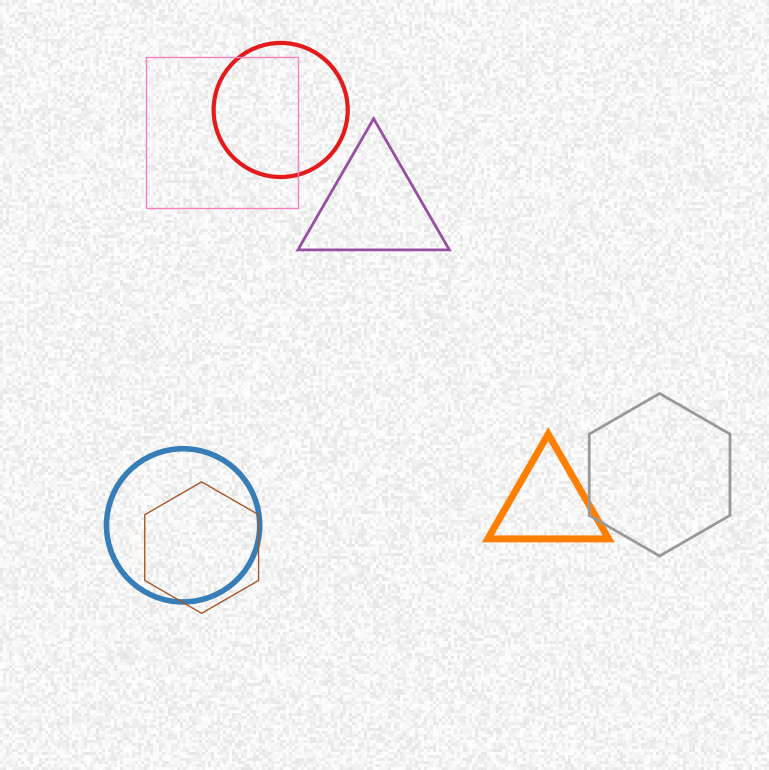[{"shape": "circle", "thickness": 1.5, "radius": 0.44, "center": [0.365, 0.857]}, {"shape": "circle", "thickness": 2, "radius": 0.5, "center": [0.238, 0.318]}, {"shape": "triangle", "thickness": 1, "radius": 0.57, "center": [0.485, 0.732]}, {"shape": "triangle", "thickness": 2.5, "radius": 0.45, "center": [0.712, 0.345]}, {"shape": "hexagon", "thickness": 0.5, "radius": 0.43, "center": [0.262, 0.289]}, {"shape": "square", "thickness": 0.5, "radius": 0.49, "center": [0.288, 0.828]}, {"shape": "hexagon", "thickness": 1, "radius": 0.53, "center": [0.857, 0.383]}]